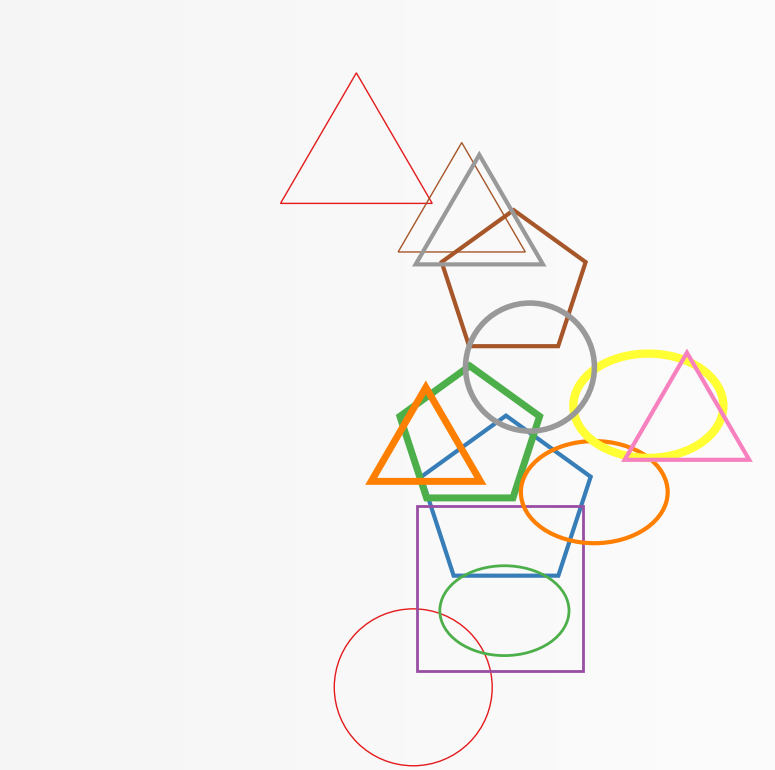[{"shape": "circle", "thickness": 0.5, "radius": 0.51, "center": [0.533, 0.107]}, {"shape": "triangle", "thickness": 0.5, "radius": 0.57, "center": [0.46, 0.792]}, {"shape": "pentagon", "thickness": 1.5, "radius": 0.57, "center": [0.653, 0.345]}, {"shape": "oval", "thickness": 1, "radius": 0.42, "center": [0.651, 0.207]}, {"shape": "pentagon", "thickness": 2.5, "radius": 0.47, "center": [0.606, 0.43]}, {"shape": "square", "thickness": 1, "radius": 0.54, "center": [0.645, 0.235]}, {"shape": "oval", "thickness": 1.5, "radius": 0.47, "center": [0.767, 0.361]}, {"shape": "triangle", "thickness": 2.5, "radius": 0.41, "center": [0.549, 0.416]}, {"shape": "oval", "thickness": 3, "radius": 0.48, "center": [0.837, 0.473]}, {"shape": "pentagon", "thickness": 1.5, "radius": 0.49, "center": [0.663, 0.629]}, {"shape": "triangle", "thickness": 0.5, "radius": 0.47, "center": [0.596, 0.72]}, {"shape": "triangle", "thickness": 1.5, "radius": 0.46, "center": [0.886, 0.449]}, {"shape": "circle", "thickness": 2, "radius": 0.42, "center": [0.684, 0.523]}, {"shape": "triangle", "thickness": 1.5, "radius": 0.47, "center": [0.618, 0.704]}]